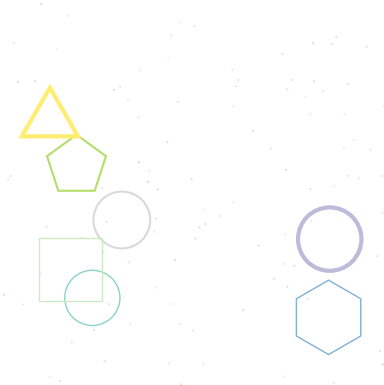[{"shape": "circle", "thickness": 1, "radius": 0.36, "center": [0.24, 0.226]}, {"shape": "circle", "thickness": 3, "radius": 0.41, "center": [0.856, 0.379]}, {"shape": "hexagon", "thickness": 1, "radius": 0.48, "center": [0.853, 0.176]}, {"shape": "pentagon", "thickness": 1.5, "radius": 0.4, "center": [0.199, 0.57]}, {"shape": "circle", "thickness": 1.5, "radius": 0.37, "center": [0.316, 0.429]}, {"shape": "square", "thickness": 1, "radius": 0.41, "center": [0.182, 0.299]}, {"shape": "triangle", "thickness": 3, "radius": 0.42, "center": [0.13, 0.688]}]